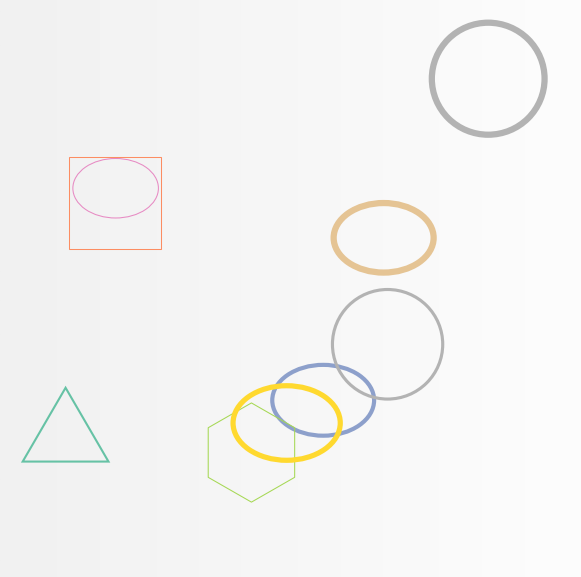[{"shape": "triangle", "thickness": 1, "radius": 0.43, "center": [0.113, 0.242]}, {"shape": "square", "thickness": 0.5, "radius": 0.4, "center": [0.198, 0.647]}, {"shape": "oval", "thickness": 2, "radius": 0.44, "center": [0.556, 0.306]}, {"shape": "oval", "thickness": 0.5, "radius": 0.37, "center": [0.199, 0.673]}, {"shape": "hexagon", "thickness": 0.5, "radius": 0.43, "center": [0.433, 0.216]}, {"shape": "oval", "thickness": 2.5, "radius": 0.46, "center": [0.493, 0.267]}, {"shape": "oval", "thickness": 3, "radius": 0.43, "center": [0.66, 0.587]}, {"shape": "circle", "thickness": 1.5, "radius": 0.47, "center": [0.667, 0.403]}, {"shape": "circle", "thickness": 3, "radius": 0.48, "center": [0.84, 0.863]}]